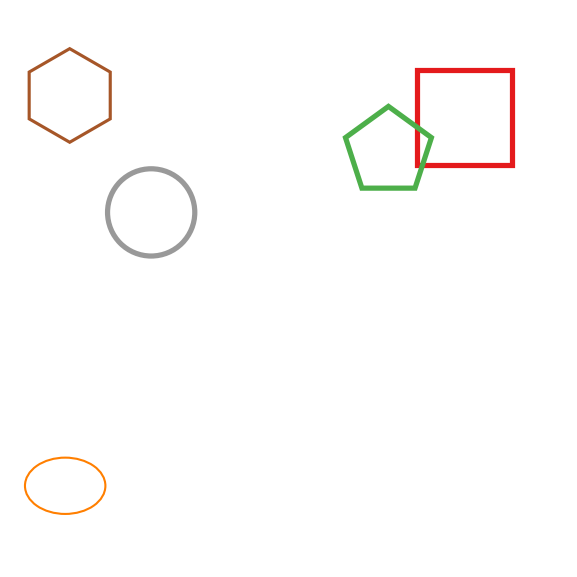[{"shape": "square", "thickness": 2.5, "radius": 0.41, "center": [0.805, 0.796]}, {"shape": "pentagon", "thickness": 2.5, "radius": 0.39, "center": [0.673, 0.737]}, {"shape": "oval", "thickness": 1, "radius": 0.35, "center": [0.113, 0.158]}, {"shape": "hexagon", "thickness": 1.5, "radius": 0.41, "center": [0.121, 0.834]}, {"shape": "circle", "thickness": 2.5, "radius": 0.38, "center": [0.262, 0.631]}]